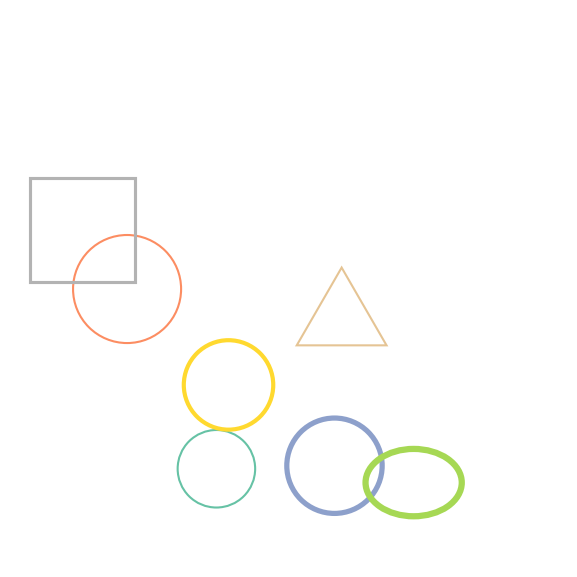[{"shape": "circle", "thickness": 1, "radius": 0.34, "center": [0.375, 0.187]}, {"shape": "circle", "thickness": 1, "radius": 0.47, "center": [0.22, 0.499]}, {"shape": "circle", "thickness": 2.5, "radius": 0.41, "center": [0.579, 0.193]}, {"shape": "oval", "thickness": 3, "radius": 0.42, "center": [0.716, 0.163]}, {"shape": "circle", "thickness": 2, "radius": 0.39, "center": [0.396, 0.333]}, {"shape": "triangle", "thickness": 1, "radius": 0.45, "center": [0.592, 0.446]}, {"shape": "square", "thickness": 1.5, "radius": 0.45, "center": [0.143, 0.601]}]